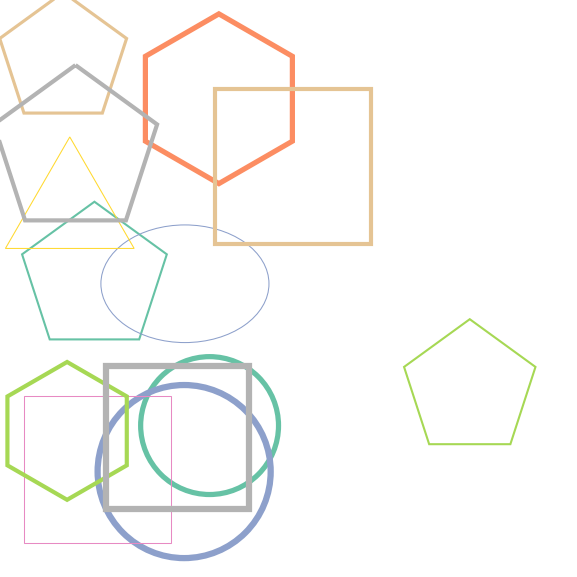[{"shape": "circle", "thickness": 2.5, "radius": 0.6, "center": [0.363, 0.262]}, {"shape": "pentagon", "thickness": 1, "radius": 0.66, "center": [0.164, 0.518]}, {"shape": "hexagon", "thickness": 2.5, "radius": 0.73, "center": [0.379, 0.828]}, {"shape": "circle", "thickness": 3, "radius": 0.75, "center": [0.319, 0.183]}, {"shape": "oval", "thickness": 0.5, "radius": 0.73, "center": [0.32, 0.508]}, {"shape": "square", "thickness": 0.5, "radius": 0.63, "center": [0.169, 0.186]}, {"shape": "pentagon", "thickness": 1, "radius": 0.6, "center": [0.813, 0.327]}, {"shape": "hexagon", "thickness": 2, "radius": 0.6, "center": [0.116, 0.253]}, {"shape": "triangle", "thickness": 0.5, "radius": 0.64, "center": [0.121, 0.633]}, {"shape": "square", "thickness": 2, "radius": 0.67, "center": [0.508, 0.711]}, {"shape": "pentagon", "thickness": 1.5, "radius": 0.58, "center": [0.109, 0.897]}, {"shape": "square", "thickness": 3, "radius": 0.62, "center": [0.308, 0.242]}, {"shape": "pentagon", "thickness": 2, "radius": 0.74, "center": [0.131, 0.738]}]